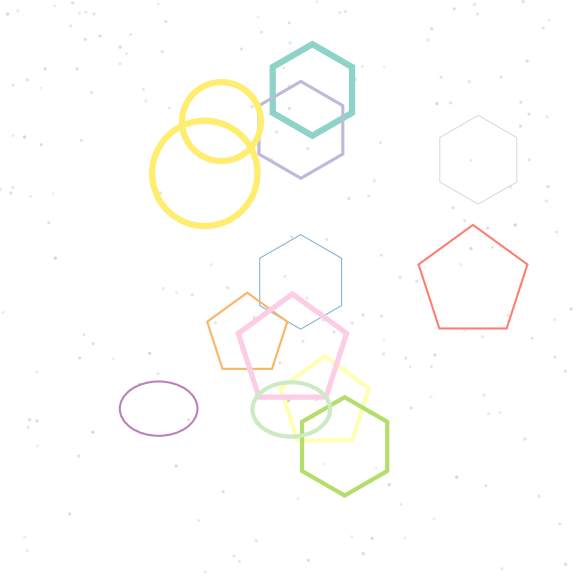[{"shape": "hexagon", "thickness": 3, "radius": 0.4, "center": [0.541, 0.843]}, {"shape": "pentagon", "thickness": 2, "radius": 0.4, "center": [0.562, 0.302]}, {"shape": "hexagon", "thickness": 1.5, "radius": 0.42, "center": [0.521, 0.774]}, {"shape": "pentagon", "thickness": 1, "radius": 0.5, "center": [0.819, 0.511]}, {"shape": "hexagon", "thickness": 0.5, "radius": 0.41, "center": [0.521, 0.511]}, {"shape": "pentagon", "thickness": 1, "radius": 0.36, "center": [0.428, 0.419]}, {"shape": "hexagon", "thickness": 2, "radius": 0.43, "center": [0.597, 0.226]}, {"shape": "pentagon", "thickness": 2.5, "radius": 0.49, "center": [0.506, 0.391]}, {"shape": "hexagon", "thickness": 0.5, "radius": 0.38, "center": [0.828, 0.722]}, {"shape": "oval", "thickness": 1, "radius": 0.34, "center": [0.275, 0.292]}, {"shape": "oval", "thickness": 2, "radius": 0.34, "center": [0.504, 0.29]}, {"shape": "circle", "thickness": 3, "radius": 0.46, "center": [0.355, 0.699]}, {"shape": "circle", "thickness": 3, "radius": 0.34, "center": [0.383, 0.789]}]